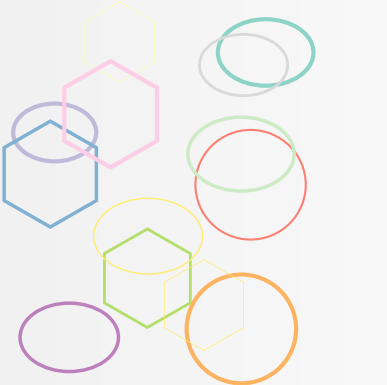[{"shape": "oval", "thickness": 3, "radius": 0.62, "center": [0.686, 0.864]}, {"shape": "hexagon", "thickness": 0.5, "radius": 0.52, "center": [0.309, 0.891]}, {"shape": "oval", "thickness": 3, "radius": 0.54, "center": [0.141, 0.656]}, {"shape": "circle", "thickness": 1.5, "radius": 0.71, "center": [0.647, 0.52]}, {"shape": "hexagon", "thickness": 2.5, "radius": 0.69, "center": [0.13, 0.548]}, {"shape": "circle", "thickness": 3, "radius": 0.71, "center": [0.623, 0.146]}, {"shape": "hexagon", "thickness": 2, "radius": 0.64, "center": [0.38, 0.277]}, {"shape": "hexagon", "thickness": 3, "radius": 0.69, "center": [0.285, 0.703]}, {"shape": "oval", "thickness": 2, "radius": 0.57, "center": [0.629, 0.831]}, {"shape": "oval", "thickness": 2.5, "radius": 0.63, "center": [0.179, 0.124]}, {"shape": "oval", "thickness": 2.5, "radius": 0.69, "center": [0.622, 0.6]}, {"shape": "oval", "thickness": 1, "radius": 0.7, "center": [0.382, 0.387]}, {"shape": "hexagon", "thickness": 0.5, "radius": 0.59, "center": [0.526, 0.208]}]